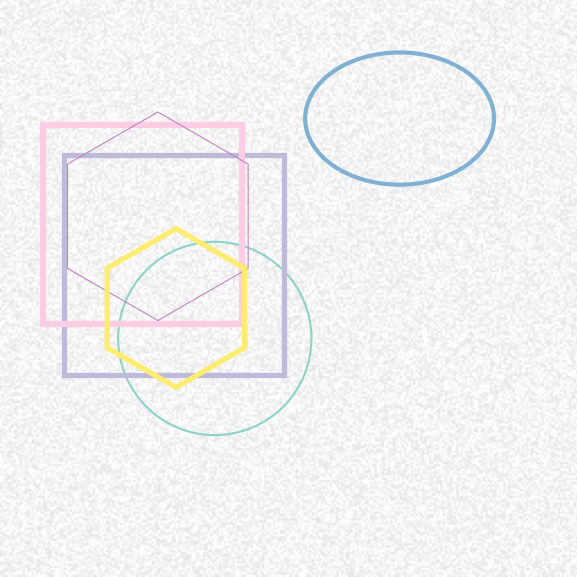[{"shape": "circle", "thickness": 1, "radius": 0.84, "center": [0.372, 0.413]}, {"shape": "square", "thickness": 2.5, "radius": 0.95, "center": [0.302, 0.54]}, {"shape": "oval", "thickness": 2, "radius": 0.82, "center": [0.692, 0.794]}, {"shape": "square", "thickness": 3, "radius": 0.86, "center": [0.248, 0.61]}, {"shape": "hexagon", "thickness": 0.5, "radius": 0.9, "center": [0.273, 0.625]}, {"shape": "hexagon", "thickness": 2.5, "radius": 0.69, "center": [0.305, 0.466]}]